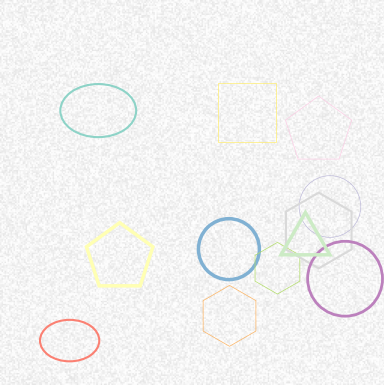[{"shape": "oval", "thickness": 1.5, "radius": 0.49, "center": [0.255, 0.713]}, {"shape": "pentagon", "thickness": 2.5, "radius": 0.45, "center": [0.311, 0.331]}, {"shape": "circle", "thickness": 0.5, "radius": 0.4, "center": [0.857, 0.464]}, {"shape": "oval", "thickness": 1.5, "radius": 0.38, "center": [0.181, 0.115]}, {"shape": "circle", "thickness": 2.5, "radius": 0.4, "center": [0.595, 0.353]}, {"shape": "hexagon", "thickness": 0.5, "radius": 0.4, "center": [0.596, 0.18]}, {"shape": "hexagon", "thickness": 0.5, "radius": 0.34, "center": [0.721, 0.303]}, {"shape": "pentagon", "thickness": 0.5, "radius": 0.45, "center": [0.827, 0.66]}, {"shape": "hexagon", "thickness": 1.5, "radius": 0.49, "center": [0.828, 0.401]}, {"shape": "circle", "thickness": 2, "radius": 0.49, "center": [0.896, 0.276]}, {"shape": "triangle", "thickness": 2.5, "radius": 0.37, "center": [0.793, 0.375]}, {"shape": "square", "thickness": 0.5, "radius": 0.38, "center": [0.642, 0.708]}]